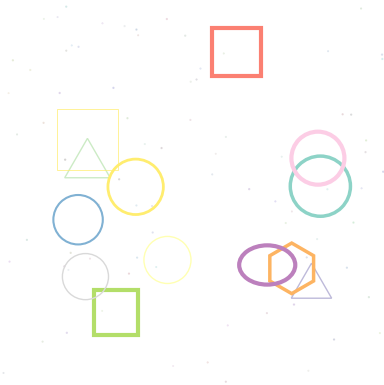[{"shape": "circle", "thickness": 2.5, "radius": 0.39, "center": [0.832, 0.516]}, {"shape": "circle", "thickness": 1, "radius": 0.31, "center": [0.435, 0.325]}, {"shape": "triangle", "thickness": 1, "radius": 0.3, "center": [0.809, 0.256]}, {"shape": "square", "thickness": 3, "radius": 0.31, "center": [0.614, 0.866]}, {"shape": "circle", "thickness": 1.5, "radius": 0.32, "center": [0.203, 0.429]}, {"shape": "hexagon", "thickness": 2.5, "radius": 0.33, "center": [0.758, 0.303]}, {"shape": "square", "thickness": 3, "radius": 0.29, "center": [0.302, 0.188]}, {"shape": "circle", "thickness": 3, "radius": 0.34, "center": [0.826, 0.589]}, {"shape": "circle", "thickness": 1, "radius": 0.3, "center": [0.222, 0.282]}, {"shape": "oval", "thickness": 3, "radius": 0.36, "center": [0.694, 0.312]}, {"shape": "triangle", "thickness": 1, "radius": 0.34, "center": [0.227, 0.572]}, {"shape": "circle", "thickness": 2, "radius": 0.36, "center": [0.352, 0.515]}, {"shape": "square", "thickness": 0.5, "radius": 0.4, "center": [0.228, 0.637]}]